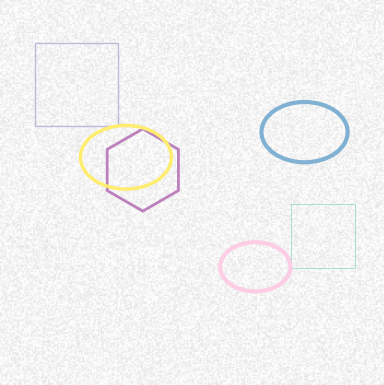[{"shape": "square", "thickness": 0.5, "radius": 0.41, "center": [0.839, 0.388]}, {"shape": "square", "thickness": 1, "radius": 0.54, "center": [0.198, 0.78]}, {"shape": "oval", "thickness": 3, "radius": 0.56, "center": [0.791, 0.657]}, {"shape": "oval", "thickness": 3, "radius": 0.46, "center": [0.663, 0.307]}, {"shape": "hexagon", "thickness": 2, "radius": 0.53, "center": [0.371, 0.558]}, {"shape": "oval", "thickness": 2.5, "radius": 0.59, "center": [0.327, 0.592]}]